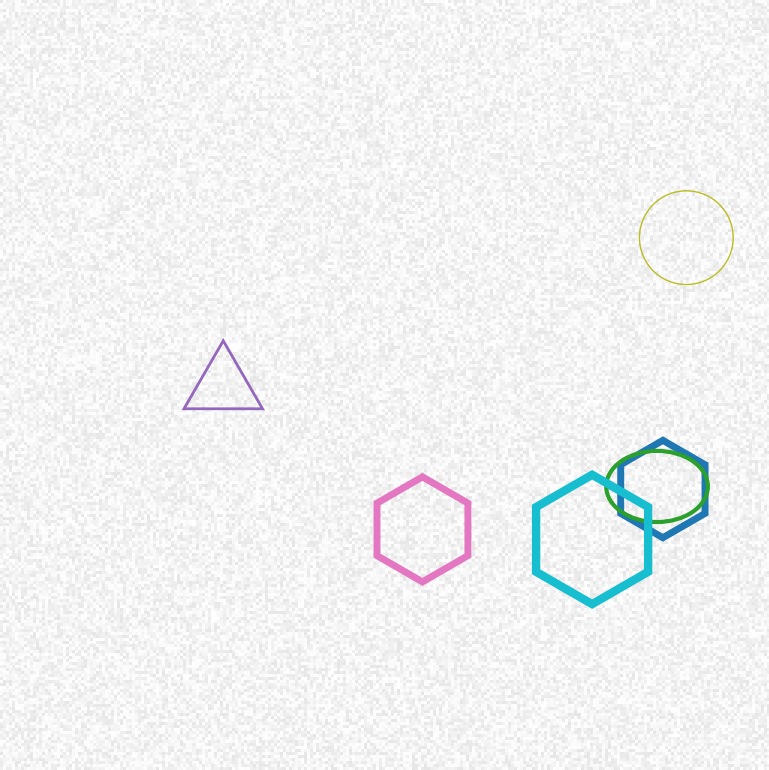[{"shape": "hexagon", "thickness": 2.5, "radius": 0.32, "center": [0.861, 0.365]}, {"shape": "oval", "thickness": 1.5, "radius": 0.33, "center": [0.853, 0.368]}, {"shape": "triangle", "thickness": 1, "radius": 0.29, "center": [0.29, 0.499]}, {"shape": "hexagon", "thickness": 2.5, "radius": 0.34, "center": [0.549, 0.312]}, {"shape": "circle", "thickness": 0.5, "radius": 0.3, "center": [0.891, 0.691]}, {"shape": "hexagon", "thickness": 3, "radius": 0.42, "center": [0.769, 0.299]}]